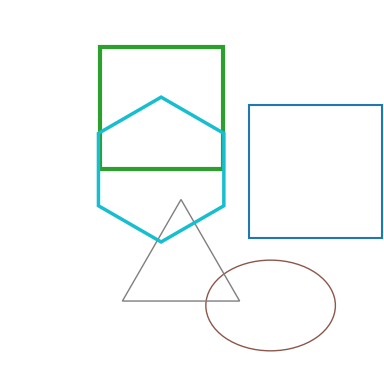[{"shape": "square", "thickness": 1.5, "radius": 0.86, "center": [0.82, 0.555]}, {"shape": "square", "thickness": 3, "radius": 0.8, "center": [0.42, 0.719]}, {"shape": "oval", "thickness": 1, "radius": 0.84, "center": [0.703, 0.207]}, {"shape": "triangle", "thickness": 1, "radius": 0.88, "center": [0.47, 0.306]}, {"shape": "hexagon", "thickness": 2.5, "radius": 0.94, "center": [0.419, 0.56]}]